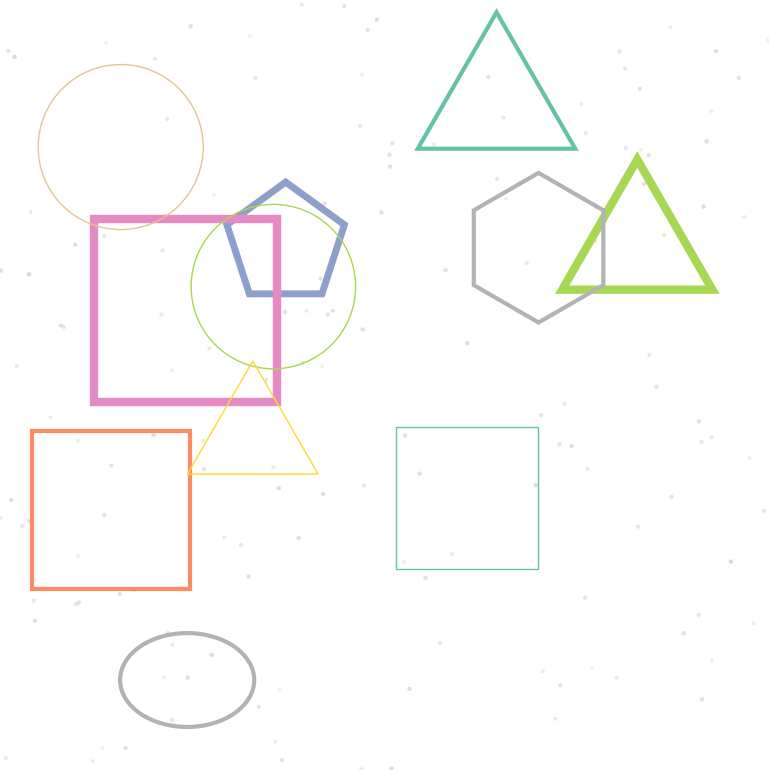[{"shape": "triangle", "thickness": 1.5, "radius": 0.59, "center": [0.645, 0.866]}, {"shape": "square", "thickness": 0.5, "radius": 0.46, "center": [0.607, 0.354]}, {"shape": "square", "thickness": 1.5, "radius": 0.51, "center": [0.144, 0.337]}, {"shape": "pentagon", "thickness": 2.5, "radius": 0.4, "center": [0.371, 0.683]}, {"shape": "square", "thickness": 3, "radius": 0.6, "center": [0.241, 0.596]}, {"shape": "triangle", "thickness": 3, "radius": 0.56, "center": [0.828, 0.68]}, {"shape": "circle", "thickness": 0.5, "radius": 0.53, "center": [0.355, 0.628]}, {"shape": "triangle", "thickness": 0.5, "radius": 0.49, "center": [0.328, 0.433]}, {"shape": "circle", "thickness": 0.5, "radius": 0.54, "center": [0.157, 0.809]}, {"shape": "hexagon", "thickness": 1.5, "radius": 0.49, "center": [0.699, 0.678]}, {"shape": "oval", "thickness": 1.5, "radius": 0.44, "center": [0.243, 0.117]}]